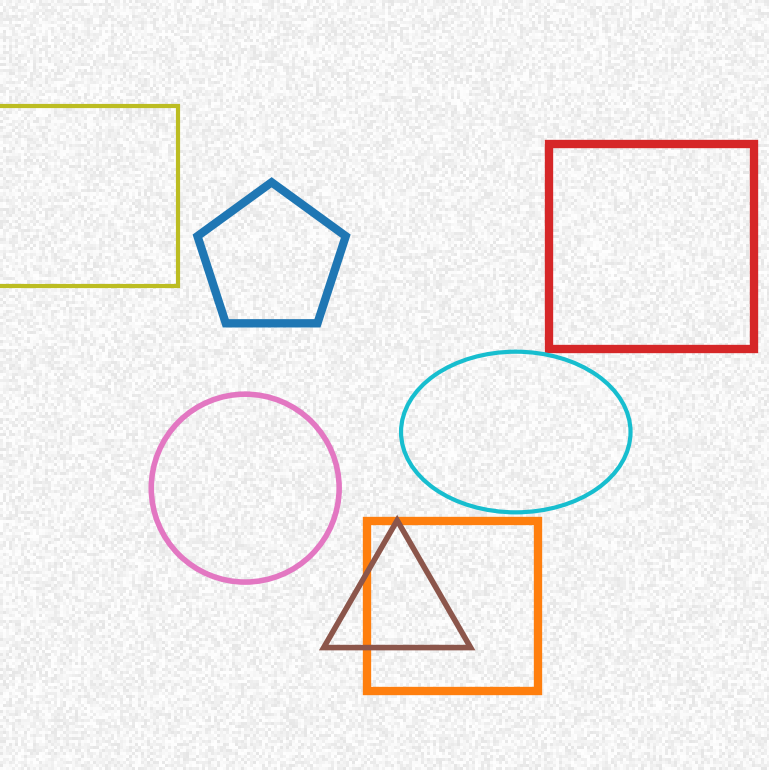[{"shape": "pentagon", "thickness": 3, "radius": 0.51, "center": [0.353, 0.662]}, {"shape": "square", "thickness": 3, "radius": 0.55, "center": [0.588, 0.213]}, {"shape": "square", "thickness": 3, "radius": 0.67, "center": [0.847, 0.68]}, {"shape": "triangle", "thickness": 2, "radius": 0.55, "center": [0.516, 0.214]}, {"shape": "circle", "thickness": 2, "radius": 0.61, "center": [0.318, 0.366]}, {"shape": "square", "thickness": 1.5, "radius": 0.58, "center": [0.114, 0.746]}, {"shape": "oval", "thickness": 1.5, "radius": 0.75, "center": [0.67, 0.439]}]